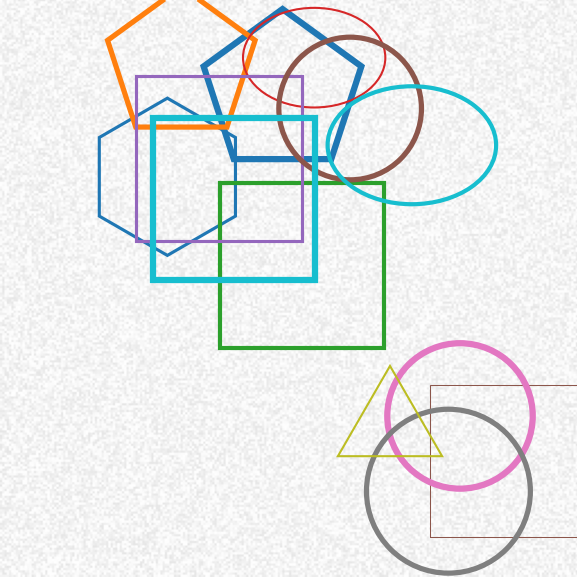[{"shape": "pentagon", "thickness": 3, "radius": 0.72, "center": [0.489, 0.84]}, {"shape": "hexagon", "thickness": 1.5, "radius": 0.68, "center": [0.29, 0.693]}, {"shape": "pentagon", "thickness": 2.5, "radius": 0.67, "center": [0.314, 0.888]}, {"shape": "square", "thickness": 2, "radius": 0.71, "center": [0.523, 0.54]}, {"shape": "oval", "thickness": 1, "radius": 0.62, "center": [0.544, 0.899]}, {"shape": "square", "thickness": 1.5, "radius": 0.72, "center": [0.379, 0.725]}, {"shape": "circle", "thickness": 2.5, "radius": 0.62, "center": [0.606, 0.811]}, {"shape": "square", "thickness": 0.5, "radius": 0.66, "center": [0.876, 0.201]}, {"shape": "circle", "thickness": 3, "radius": 0.63, "center": [0.797, 0.279]}, {"shape": "circle", "thickness": 2.5, "radius": 0.71, "center": [0.776, 0.149]}, {"shape": "triangle", "thickness": 1, "radius": 0.52, "center": [0.675, 0.261]}, {"shape": "square", "thickness": 3, "radius": 0.7, "center": [0.405, 0.654]}, {"shape": "oval", "thickness": 2, "radius": 0.73, "center": [0.713, 0.748]}]